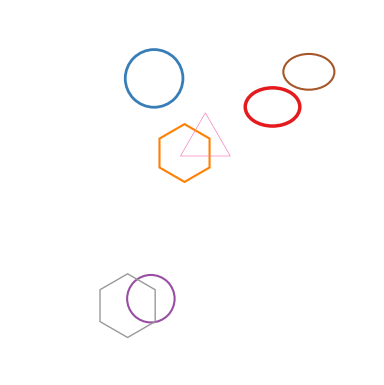[{"shape": "oval", "thickness": 2.5, "radius": 0.35, "center": [0.708, 0.722]}, {"shape": "circle", "thickness": 2, "radius": 0.37, "center": [0.4, 0.796]}, {"shape": "circle", "thickness": 1.5, "radius": 0.31, "center": [0.392, 0.224]}, {"shape": "hexagon", "thickness": 1.5, "radius": 0.38, "center": [0.479, 0.603]}, {"shape": "oval", "thickness": 1.5, "radius": 0.33, "center": [0.802, 0.813]}, {"shape": "triangle", "thickness": 0.5, "radius": 0.37, "center": [0.533, 0.632]}, {"shape": "hexagon", "thickness": 1, "radius": 0.41, "center": [0.331, 0.206]}]